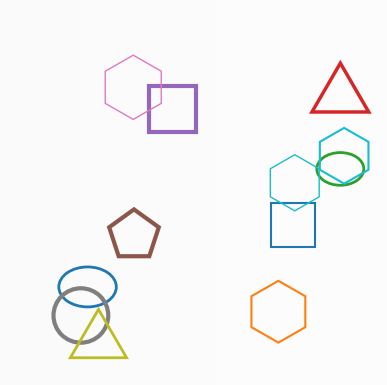[{"shape": "square", "thickness": 1.5, "radius": 0.29, "center": [0.757, 0.416]}, {"shape": "oval", "thickness": 2, "radius": 0.37, "center": [0.226, 0.255]}, {"shape": "hexagon", "thickness": 1.5, "radius": 0.4, "center": [0.718, 0.19]}, {"shape": "oval", "thickness": 2, "radius": 0.3, "center": [0.878, 0.561]}, {"shape": "triangle", "thickness": 2.5, "radius": 0.42, "center": [0.878, 0.751]}, {"shape": "square", "thickness": 3, "radius": 0.3, "center": [0.445, 0.716]}, {"shape": "pentagon", "thickness": 3, "radius": 0.34, "center": [0.346, 0.389]}, {"shape": "hexagon", "thickness": 1, "radius": 0.42, "center": [0.344, 0.773]}, {"shape": "circle", "thickness": 3, "radius": 0.35, "center": [0.209, 0.181]}, {"shape": "triangle", "thickness": 2, "radius": 0.42, "center": [0.254, 0.113]}, {"shape": "hexagon", "thickness": 1, "radius": 0.36, "center": [0.761, 0.525]}, {"shape": "hexagon", "thickness": 1.5, "radius": 0.36, "center": [0.888, 0.595]}]